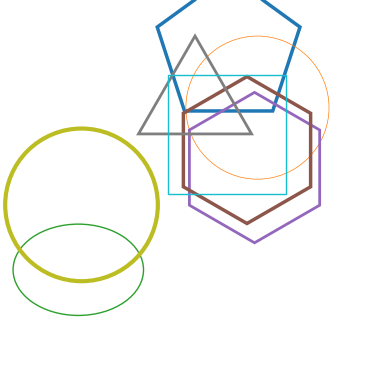[{"shape": "pentagon", "thickness": 2.5, "radius": 0.97, "center": [0.594, 0.869]}, {"shape": "circle", "thickness": 0.5, "radius": 0.93, "center": [0.669, 0.72]}, {"shape": "oval", "thickness": 1, "radius": 0.85, "center": [0.203, 0.299]}, {"shape": "hexagon", "thickness": 2, "radius": 0.98, "center": [0.661, 0.565]}, {"shape": "hexagon", "thickness": 2.5, "radius": 0.95, "center": [0.642, 0.61]}, {"shape": "triangle", "thickness": 2, "radius": 0.85, "center": [0.507, 0.737]}, {"shape": "circle", "thickness": 3, "radius": 0.99, "center": [0.212, 0.468]}, {"shape": "square", "thickness": 1, "radius": 0.77, "center": [0.589, 0.65]}]